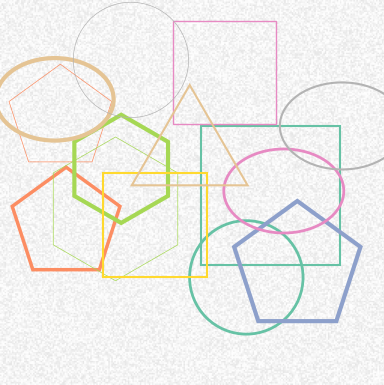[{"shape": "square", "thickness": 1.5, "radius": 0.9, "center": [0.703, 0.492]}, {"shape": "circle", "thickness": 2, "radius": 0.74, "center": [0.64, 0.279]}, {"shape": "pentagon", "thickness": 0.5, "radius": 0.7, "center": [0.157, 0.693]}, {"shape": "pentagon", "thickness": 2.5, "radius": 0.74, "center": [0.172, 0.419]}, {"shape": "pentagon", "thickness": 3, "radius": 0.86, "center": [0.772, 0.305]}, {"shape": "oval", "thickness": 2, "radius": 0.78, "center": [0.737, 0.504]}, {"shape": "square", "thickness": 1, "radius": 0.67, "center": [0.584, 0.812]}, {"shape": "hexagon", "thickness": 3, "radius": 0.7, "center": [0.315, 0.561]}, {"shape": "hexagon", "thickness": 0.5, "radius": 0.93, "center": [0.3, 0.457]}, {"shape": "square", "thickness": 1.5, "radius": 0.68, "center": [0.402, 0.416]}, {"shape": "triangle", "thickness": 1.5, "radius": 0.87, "center": [0.493, 0.605]}, {"shape": "oval", "thickness": 3, "radius": 0.77, "center": [0.142, 0.742]}, {"shape": "circle", "thickness": 0.5, "radius": 0.75, "center": [0.34, 0.844]}, {"shape": "oval", "thickness": 1.5, "radius": 0.81, "center": [0.888, 0.673]}]